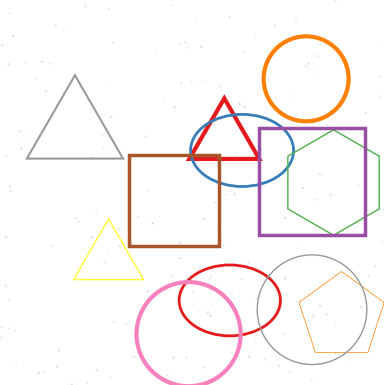[{"shape": "oval", "thickness": 2, "radius": 0.66, "center": [0.597, 0.22]}, {"shape": "triangle", "thickness": 3, "radius": 0.52, "center": [0.583, 0.64]}, {"shape": "oval", "thickness": 2, "radius": 0.67, "center": [0.629, 0.609]}, {"shape": "hexagon", "thickness": 1, "radius": 0.68, "center": [0.866, 0.526]}, {"shape": "square", "thickness": 2.5, "radius": 0.69, "center": [0.81, 0.529]}, {"shape": "circle", "thickness": 3, "radius": 0.55, "center": [0.795, 0.795]}, {"shape": "pentagon", "thickness": 0.5, "radius": 0.58, "center": [0.887, 0.179]}, {"shape": "triangle", "thickness": 1, "radius": 0.52, "center": [0.282, 0.326]}, {"shape": "square", "thickness": 2.5, "radius": 0.59, "center": [0.451, 0.479]}, {"shape": "circle", "thickness": 3, "radius": 0.68, "center": [0.49, 0.132]}, {"shape": "triangle", "thickness": 1.5, "radius": 0.72, "center": [0.195, 0.66]}, {"shape": "circle", "thickness": 1, "radius": 0.71, "center": [0.81, 0.196]}]